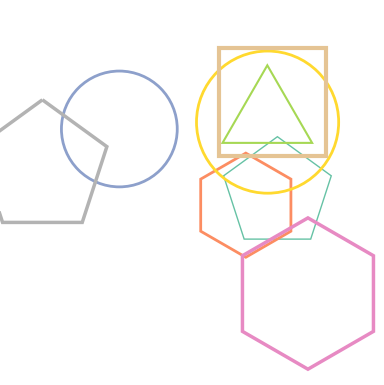[{"shape": "pentagon", "thickness": 1, "radius": 0.74, "center": [0.721, 0.498]}, {"shape": "hexagon", "thickness": 2, "radius": 0.68, "center": [0.638, 0.467]}, {"shape": "circle", "thickness": 2, "radius": 0.75, "center": [0.31, 0.665]}, {"shape": "hexagon", "thickness": 2.5, "radius": 0.98, "center": [0.8, 0.238]}, {"shape": "triangle", "thickness": 1.5, "radius": 0.67, "center": [0.694, 0.696]}, {"shape": "circle", "thickness": 2, "radius": 0.92, "center": [0.695, 0.683]}, {"shape": "square", "thickness": 3, "radius": 0.7, "center": [0.708, 0.734]}, {"shape": "pentagon", "thickness": 2.5, "radius": 0.88, "center": [0.11, 0.565]}]